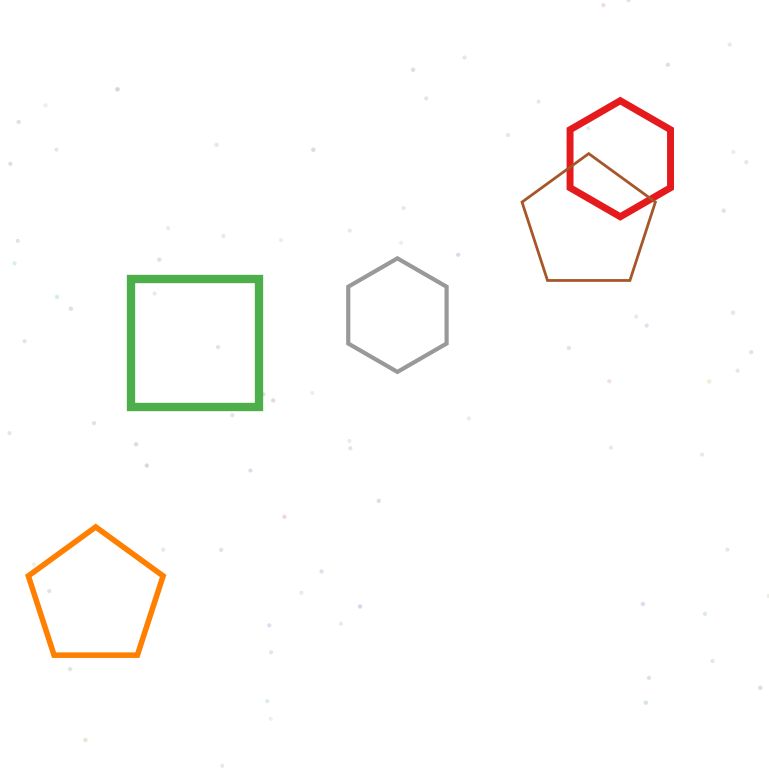[{"shape": "hexagon", "thickness": 2.5, "radius": 0.38, "center": [0.806, 0.794]}, {"shape": "square", "thickness": 3, "radius": 0.42, "center": [0.253, 0.555]}, {"shape": "pentagon", "thickness": 2, "radius": 0.46, "center": [0.124, 0.224]}, {"shape": "pentagon", "thickness": 1, "radius": 0.46, "center": [0.765, 0.709]}, {"shape": "hexagon", "thickness": 1.5, "radius": 0.37, "center": [0.516, 0.591]}]